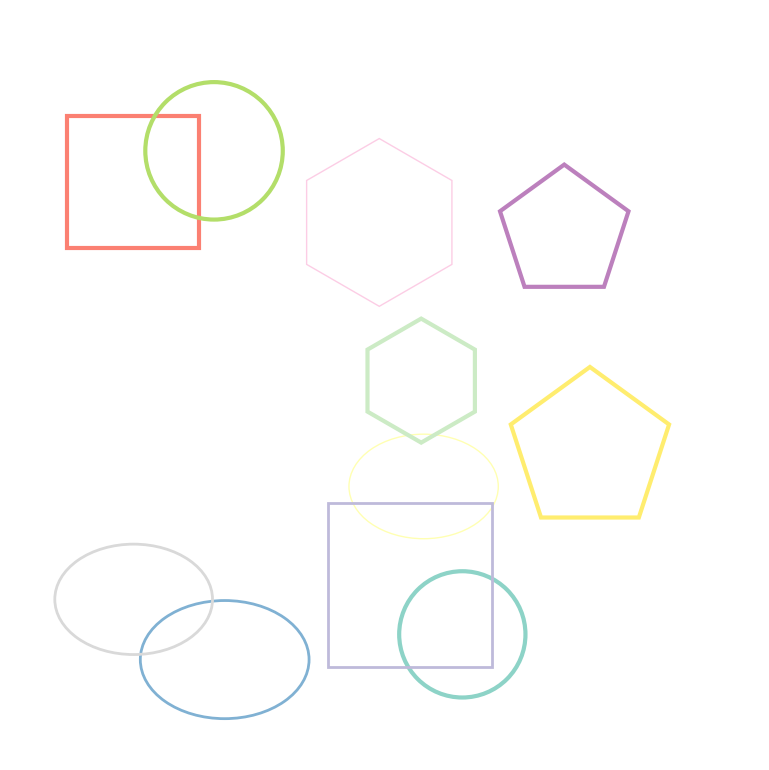[{"shape": "circle", "thickness": 1.5, "radius": 0.41, "center": [0.6, 0.176]}, {"shape": "oval", "thickness": 0.5, "radius": 0.48, "center": [0.55, 0.368]}, {"shape": "square", "thickness": 1, "radius": 0.53, "center": [0.533, 0.24]}, {"shape": "square", "thickness": 1.5, "radius": 0.43, "center": [0.173, 0.764]}, {"shape": "oval", "thickness": 1, "radius": 0.55, "center": [0.292, 0.143]}, {"shape": "circle", "thickness": 1.5, "radius": 0.45, "center": [0.278, 0.804]}, {"shape": "hexagon", "thickness": 0.5, "radius": 0.54, "center": [0.493, 0.711]}, {"shape": "oval", "thickness": 1, "radius": 0.51, "center": [0.174, 0.222]}, {"shape": "pentagon", "thickness": 1.5, "radius": 0.44, "center": [0.733, 0.698]}, {"shape": "hexagon", "thickness": 1.5, "radius": 0.4, "center": [0.547, 0.506]}, {"shape": "pentagon", "thickness": 1.5, "radius": 0.54, "center": [0.766, 0.415]}]